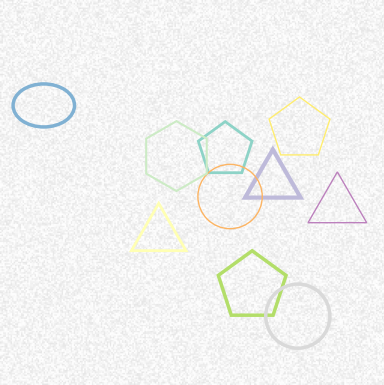[{"shape": "pentagon", "thickness": 2, "radius": 0.37, "center": [0.585, 0.611]}, {"shape": "triangle", "thickness": 2, "radius": 0.41, "center": [0.412, 0.39]}, {"shape": "triangle", "thickness": 3, "radius": 0.42, "center": [0.709, 0.528]}, {"shape": "oval", "thickness": 2.5, "radius": 0.4, "center": [0.114, 0.726]}, {"shape": "circle", "thickness": 1, "radius": 0.42, "center": [0.598, 0.49]}, {"shape": "pentagon", "thickness": 2.5, "radius": 0.46, "center": [0.655, 0.256]}, {"shape": "circle", "thickness": 2.5, "radius": 0.42, "center": [0.774, 0.179]}, {"shape": "triangle", "thickness": 1, "radius": 0.44, "center": [0.876, 0.466]}, {"shape": "hexagon", "thickness": 1.5, "radius": 0.45, "center": [0.458, 0.595]}, {"shape": "pentagon", "thickness": 1, "radius": 0.42, "center": [0.778, 0.665]}]